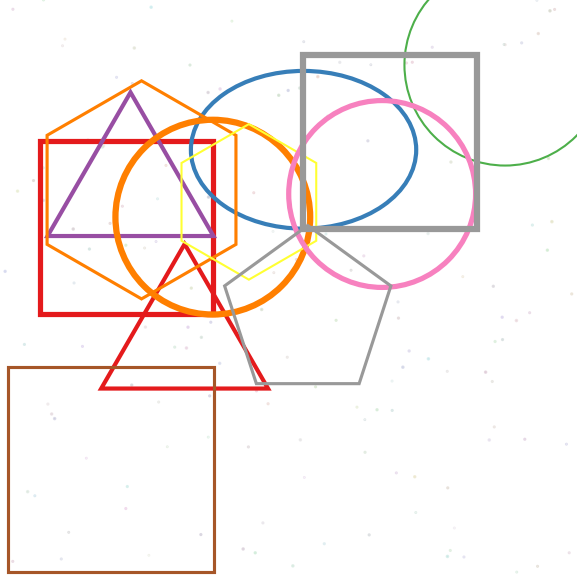[{"shape": "square", "thickness": 2.5, "radius": 0.75, "center": [0.22, 0.605]}, {"shape": "triangle", "thickness": 2, "radius": 0.83, "center": [0.32, 0.41]}, {"shape": "oval", "thickness": 2, "radius": 0.98, "center": [0.526, 0.74]}, {"shape": "circle", "thickness": 1, "radius": 0.87, "center": [0.875, 0.887]}, {"shape": "triangle", "thickness": 2, "radius": 0.83, "center": [0.226, 0.673]}, {"shape": "circle", "thickness": 3, "radius": 0.84, "center": [0.369, 0.623]}, {"shape": "hexagon", "thickness": 1.5, "radius": 0.94, "center": [0.245, 0.67]}, {"shape": "hexagon", "thickness": 1, "radius": 0.67, "center": [0.431, 0.65]}, {"shape": "square", "thickness": 1.5, "radius": 0.89, "center": [0.192, 0.186]}, {"shape": "circle", "thickness": 2.5, "radius": 0.81, "center": [0.662, 0.663]}, {"shape": "square", "thickness": 3, "radius": 0.75, "center": [0.675, 0.753]}, {"shape": "pentagon", "thickness": 1.5, "radius": 0.76, "center": [0.533, 0.457]}]